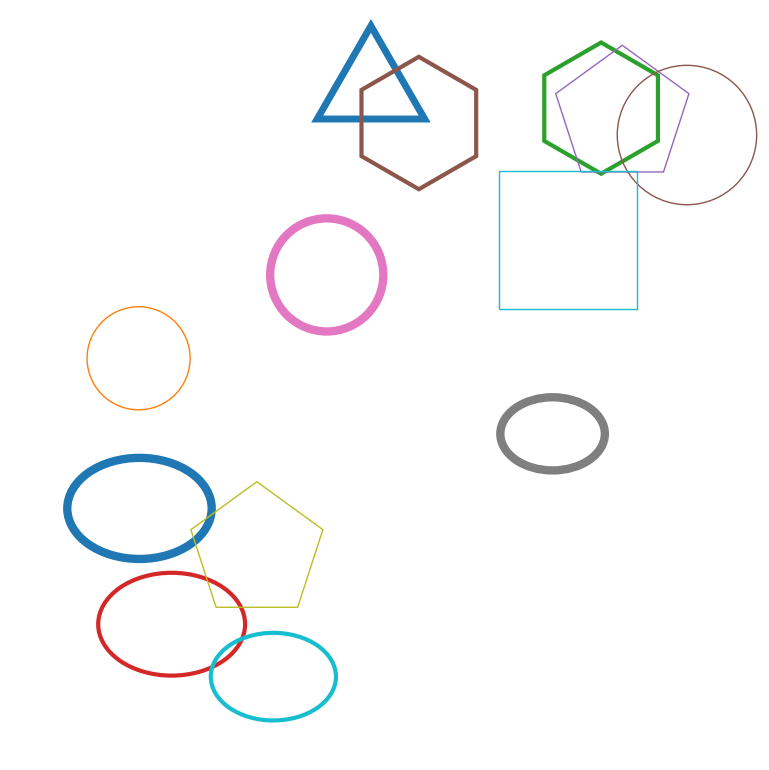[{"shape": "triangle", "thickness": 2.5, "radius": 0.4, "center": [0.482, 0.886]}, {"shape": "oval", "thickness": 3, "radius": 0.47, "center": [0.181, 0.34]}, {"shape": "circle", "thickness": 0.5, "radius": 0.33, "center": [0.18, 0.535]}, {"shape": "hexagon", "thickness": 1.5, "radius": 0.43, "center": [0.781, 0.86]}, {"shape": "oval", "thickness": 1.5, "radius": 0.48, "center": [0.223, 0.189]}, {"shape": "pentagon", "thickness": 0.5, "radius": 0.45, "center": [0.808, 0.85]}, {"shape": "hexagon", "thickness": 1.5, "radius": 0.43, "center": [0.544, 0.84]}, {"shape": "circle", "thickness": 0.5, "radius": 0.45, "center": [0.892, 0.825]}, {"shape": "circle", "thickness": 3, "radius": 0.37, "center": [0.424, 0.643]}, {"shape": "oval", "thickness": 3, "radius": 0.34, "center": [0.718, 0.437]}, {"shape": "pentagon", "thickness": 0.5, "radius": 0.45, "center": [0.334, 0.284]}, {"shape": "oval", "thickness": 1.5, "radius": 0.41, "center": [0.355, 0.121]}, {"shape": "square", "thickness": 0.5, "radius": 0.45, "center": [0.738, 0.688]}]